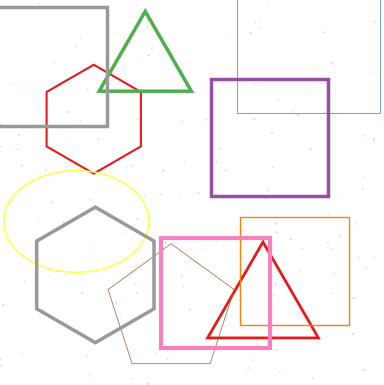[{"shape": "hexagon", "thickness": 1.5, "radius": 0.71, "center": [0.243, 0.69]}, {"shape": "triangle", "thickness": 2, "radius": 0.83, "center": [0.683, 0.205]}, {"shape": "square", "thickness": 0.5, "radius": 0.93, "center": [0.801, 0.892]}, {"shape": "triangle", "thickness": 2.5, "radius": 0.69, "center": [0.377, 0.832]}, {"shape": "square", "thickness": 2.5, "radius": 0.76, "center": [0.701, 0.642]}, {"shape": "square", "thickness": 1, "radius": 0.7, "center": [0.765, 0.296]}, {"shape": "oval", "thickness": 1, "radius": 0.94, "center": [0.198, 0.425]}, {"shape": "pentagon", "thickness": 0.5, "radius": 0.86, "center": [0.444, 0.195]}, {"shape": "square", "thickness": 3, "radius": 0.71, "center": [0.56, 0.239]}, {"shape": "hexagon", "thickness": 2.5, "radius": 0.88, "center": [0.248, 0.286]}, {"shape": "square", "thickness": 2.5, "radius": 0.77, "center": [0.125, 0.827]}]